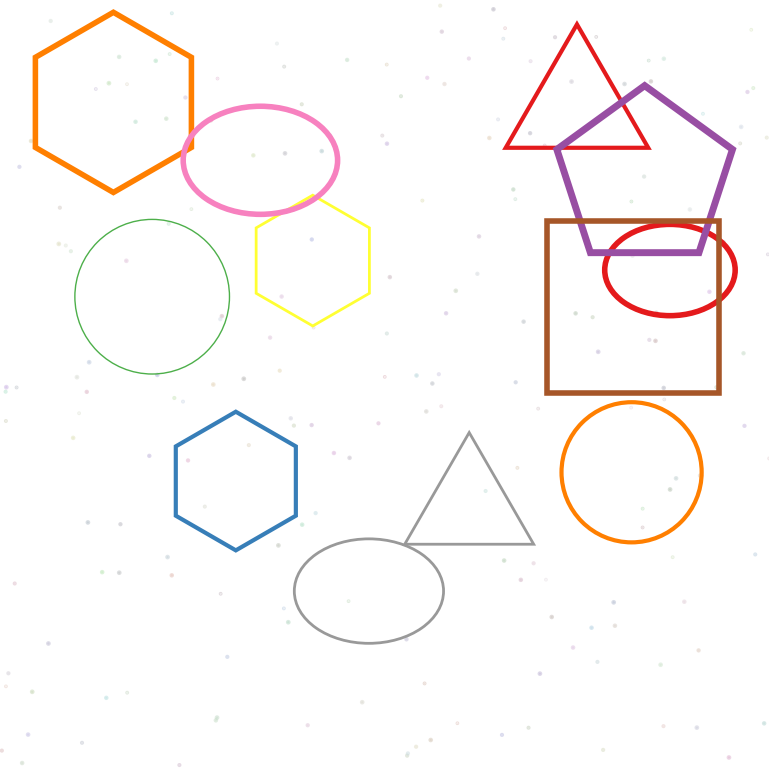[{"shape": "oval", "thickness": 2, "radius": 0.42, "center": [0.87, 0.649]}, {"shape": "triangle", "thickness": 1.5, "radius": 0.53, "center": [0.749, 0.862]}, {"shape": "hexagon", "thickness": 1.5, "radius": 0.45, "center": [0.306, 0.375]}, {"shape": "circle", "thickness": 0.5, "radius": 0.5, "center": [0.198, 0.615]}, {"shape": "pentagon", "thickness": 2.5, "radius": 0.6, "center": [0.837, 0.769]}, {"shape": "circle", "thickness": 1.5, "radius": 0.46, "center": [0.82, 0.387]}, {"shape": "hexagon", "thickness": 2, "radius": 0.58, "center": [0.147, 0.867]}, {"shape": "hexagon", "thickness": 1, "radius": 0.42, "center": [0.406, 0.662]}, {"shape": "square", "thickness": 2, "radius": 0.56, "center": [0.822, 0.601]}, {"shape": "oval", "thickness": 2, "radius": 0.5, "center": [0.338, 0.792]}, {"shape": "oval", "thickness": 1, "radius": 0.48, "center": [0.479, 0.232]}, {"shape": "triangle", "thickness": 1, "radius": 0.48, "center": [0.609, 0.342]}]